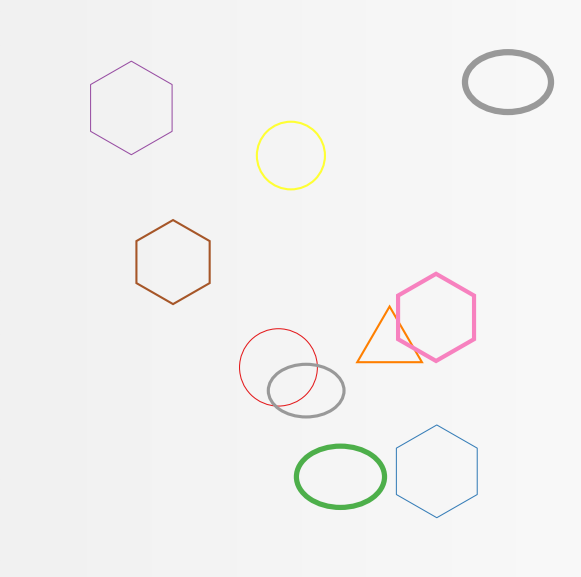[{"shape": "circle", "thickness": 0.5, "radius": 0.33, "center": [0.479, 0.363]}, {"shape": "hexagon", "thickness": 0.5, "radius": 0.4, "center": [0.751, 0.183]}, {"shape": "oval", "thickness": 2.5, "radius": 0.38, "center": [0.586, 0.174]}, {"shape": "hexagon", "thickness": 0.5, "radius": 0.4, "center": [0.226, 0.812]}, {"shape": "triangle", "thickness": 1, "radius": 0.32, "center": [0.67, 0.404]}, {"shape": "circle", "thickness": 1, "radius": 0.29, "center": [0.5, 0.73]}, {"shape": "hexagon", "thickness": 1, "radius": 0.36, "center": [0.298, 0.545]}, {"shape": "hexagon", "thickness": 2, "radius": 0.38, "center": [0.75, 0.45]}, {"shape": "oval", "thickness": 3, "radius": 0.37, "center": [0.874, 0.857]}, {"shape": "oval", "thickness": 1.5, "radius": 0.33, "center": [0.527, 0.323]}]